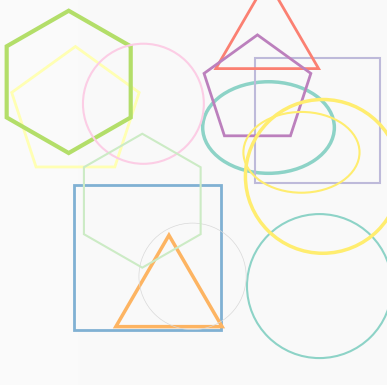[{"shape": "oval", "thickness": 2.5, "radius": 0.85, "center": [0.693, 0.669]}, {"shape": "circle", "thickness": 1.5, "radius": 0.94, "center": [0.824, 0.257]}, {"shape": "pentagon", "thickness": 2, "radius": 0.86, "center": [0.195, 0.706]}, {"shape": "square", "thickness": 1.5, "radius": 0.81, "center": [0.819, 0.687]}, {"shape": "triangle", "thickness": 2, "radius": 0.77, "center": [0.69, 0.898]}, {"shape": "square", "thickness": 2, "radius": 0.94, "center": [0.381, 0.332]}, {"shape": "triangle", "thickness": 2.5, "radius": 0.79, "center": [0.436, 0.231]}, {"shape": "hexagon", "thickness": 3, "radius": 0.92, "center": [0.177, 0.787]}, {"shape": "circle", "thickness": 1.5, "radius": 0.78, "center": [0.37, 0.73]}, {"shape": "circle", "thickness": 0.5, "radius": 0.69, "center": [0.497, 0.282]}, {"shape": "pentagon", "thickness": 2, "radius": 0.72, "center": [0.664, 0.764]}, {"shape": "hexagon", "thickness": 1.5, "radius": 0.87, "center": [0.367, 0.479]}, {"shape": "circle", "thickness": 2.5, "radius": 1.0, "center": [0.833, 0.542]}, {"shape": "oval", "thickness": 1.5, "radius": 0.75, "center": [0.778, 0.604]}]